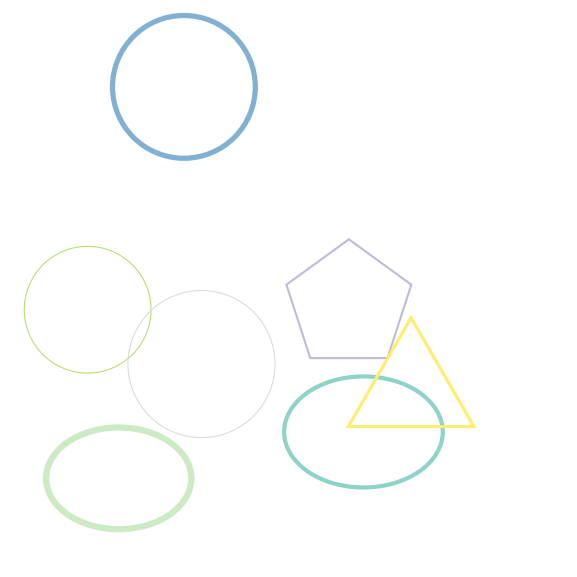[{"shape": "oval", "thickness": 2, "radius": 0.69, "center": [0.629, 0.251]}, {"shape": "pentagon", "thickness": 1, "radius": 0.57, "center": [0.604, 0.471]}, {"shape": "circle", "thickness": 2.5, "radius": 0.62, "center": [0.318, 0.849]}, {"shape": "circle", "thickness": 0.5, "radius": 0.55, "center": [0.152, 0.463]}, {"shape": "circle", "thickness": 0.5, "radius": 0.64, "center": [0.349, 0.369]}, {"shape": "oval", "thickness": 3, "radius": 0.63, "center": [0.206, 0.171]}, {"shape": "triangle", "thickness": 1.5, "radius": 0.63, "center": [0.712, 0.323]}]